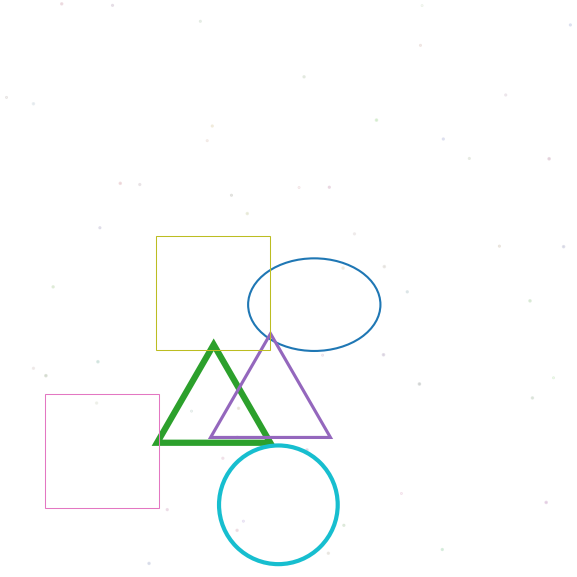[{"shape": "oval", "thickness": 1, "radius": 0.57, "center": [0.544, 0.472]}, {"shape": "triangle", "thickness": 3, "radius": 0.57, "center": [0.37, 0.289]}, {"shape": "triangle", "thickness": 1.5, "radius": 0.6, "center": [0.468, 0.302]}, {"shape": "square", "thickness": 0.5, "radius": 0.49, "center": [0.177, 0.218]}, {"shape": "square", "thickness": 0.5, "radius": 0.5, "center": [0.369, 0.492]}, {"shape": "circle", "thickness": 2, "radius": 0.51, "center": [0.482, 0.125]}]